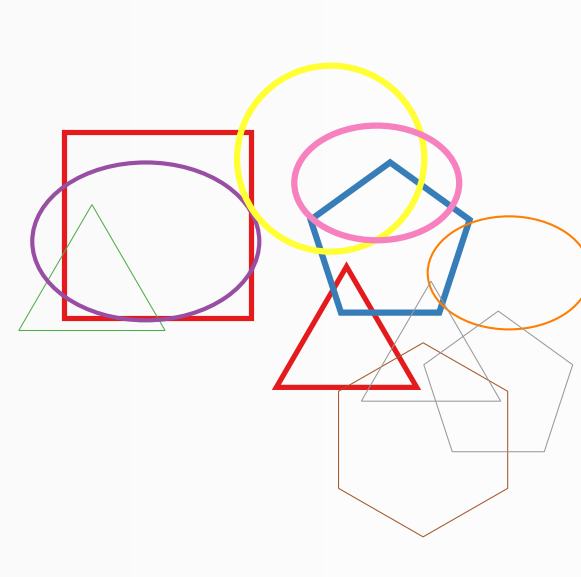[{"shape": "triangle", "thickness": 2.5, "radius": 0.7, "center": [0.596, 0.398]}, {"shape": "square", "thickness": 2.5, "radius": 0.8, "center": [0.271, 0.61]}, {"shape": "pentagon", "thickness": 3, "radius": 0.72, "center": [0.671, 0.574]}, {"shape": "triangle", "thickness": 0.5, "radius": 0.73, "center": [0.158, 0.5]}, {"shape": "oval", "thickness": 2, "radius": 0.98, "center": [0.251, 0.581]}, {"shape": "oval", "thickness": 1, "radius": 0.7, "center": [0.876, 0.527]}, {"shape": "circle", "thickness": 3, "radius": 0.81, "center": [0.569, 0.724]}, {"shape": "hexagon", "thickness": 0.5, "radius": 0.84, "center": [0.728, 0.238]}, {"shape": "oval", "thickness": 3, "radius": 0.71, "center": [0.648, 0.682]}, {"shape": "pentagon", "thickness": 0.5, "radius": 0.67, "center": [0.857, 0.326]}, {"shape": "triangle", "thickness": 0.5, "radius": 0.69, "center": [0.742, 0.374]}]